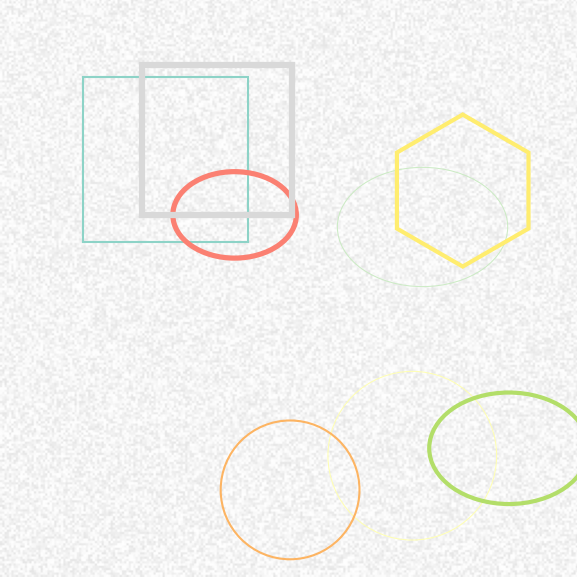[{"shape": "square", "thickness": 1, "radius": 0.71, "center": [0.286, 0.723]}, {"shape": "circle", "thickness": 0.5, "radius": 0.73, "center": [0.714, 0.21]}, {"shape": "oval", "thickness": 2.5, "radius": 0.53, "center": [0.406, 0.627]}, {"shape": "circle", "thickness": 1, "radius": 0.6, "center": [0.502, 0.151]}, {"shape": "oval", "thickness": 2, "radius": 0.69, "center": [0.881, 0.223]}, {"shape": "square", "thickness": 3, "radius": 0.65, "center": [0.376, 0.757]}, {"shape": "oval", "thickness": 0.5, "radius": 0.74, "center": [0.732, 0.606]}, {"shape": "hexagon", "thickness": 2, "radius": 0.66, "center": [0.801, 0.669]}]